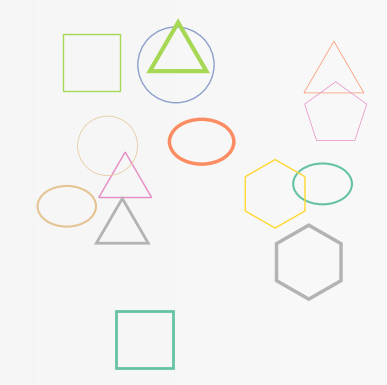[{"shape": "oval", "thickness": 1.5, "radius": 0.38, "center": [0.832, 0.522]}, {"shape": "square", "thickness": 2, "radius": 0.37, "center": [0.373, 0.117]}, {"shape": "oval", "thickness": 2.5, "radius": 0.42, "center": [0.52, 0.632]}, {"shape": "triangle", "thickness": 0.5, "radius": 0.45, "center": [0.862, 0.803]}, {"shape": "circle", "thickness": 1, "radius": 0.49, "center": [0.454, 0.831]}, {"shape": "pentagon", "thickness": 0.5, "radius": 0.42, "center": [0.866, 0.703]}, {"shape": "triangle", "thickness": 1, "radius": 0.39, "center": [0.323, 0.526]}, {"shape": "square", "thickness": 1, "radius": 0.37, "center": [0.236, 0.838]}, {"shape": "triangle", "thickness": 3, "radius": 0.42, "center": [0.46, 0.857]}, {"shape": "hexagon", "thickness": 1, "radius": 0.44, "center": [0.71, 0.497]}, {"shape": "oval", "thickness": 1.5, "radius": 0.38, "center": [0.172, 0.464]}, {"shape": "circle", "thickness": 0.5, "radius": 0.39, "center": [0.278, 0.621]}, {"shape": "triangle", "thickness": 2, "radius": 0.39, "center": [0.316, 0.407]}, {"shape": "hexagon", "thickness": 2.5, "radius": 0.48, "center": [0.797, 0.319]}]